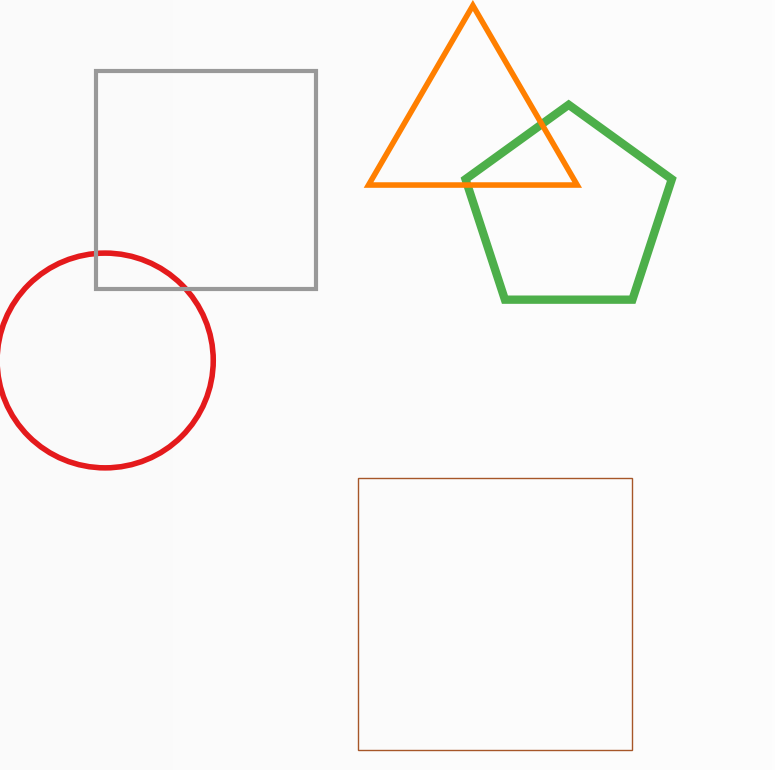[{"shape": "circle", "thickness": 2, "radius": 0.7, "center": [0.136, 0.532]}, {"shape": "pentagon", "thickness": 3, "radius": 0.7, "center": [0.734, 0.724]}, {"shape": "triangle", "thickness": 2, "radius": 0.78, "center": [0.61, 0.837]}, {"shape": "square", "thickness": 0.5, "radius": 0.88, "center": [0.639, 0.203]}, {"shape": "square", "thickness": 1.5, "radius": 0.71, "center": [0.266, 0.766]}]